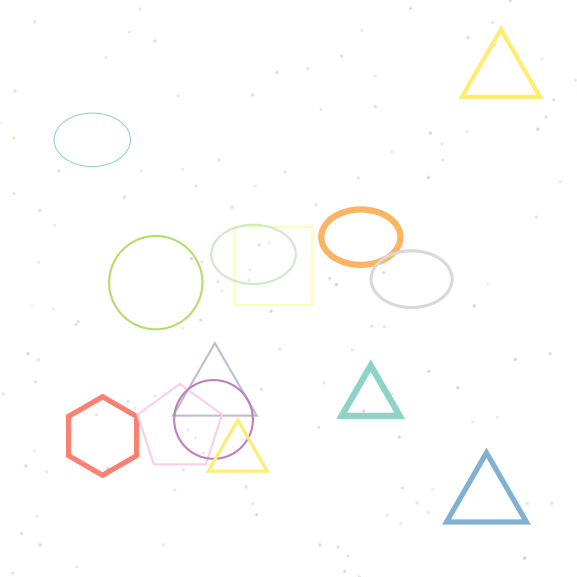[{"shape": "triangle", "thickness": 3, "radius": 0.29, "center": [0.642, 0.308]}, {"shape": "oval", "thickness": 0.5, "radius": 0.33, "center": [0.16, 0.757]}, {"shape": "square", "thickness": 1, "radius": 0.34, "center": [0.472, 0.539]}, {"shape": "triangle", "thickness": 1, "radius": 0.42, "center": [0.372, 0.321]}, {"shape": "hexagon", "thickness": 2.5, "radius": 0.34, "center": [0.178, 0.244]}, {"shape": "triangle", "thickness": 2.5, "radius": 0.4, "center": [0.842, 0.135]}, {"shape": "oval", "thickness": 3, "radius": 0.34, "center": [0.625, 0.589]}, {"shape": "circle", "thickness": 1, "radius": 0.4, "center": [0.27, 0.51]}, {"shape": "pentagon", "thickness": 1, "radius": 0.38, "center": [0.311, 0.257]}, {"shape": "oval", "thickness": 1.5, "radius": 0.35, "center": [0.713, 0.516]}, {"shape": "circle", "thickness": 1, "radius": 0.34, "center": [0.37, 0.273]}, {"shape": "oval", "thickness": 1, "radius": 0.37, "center": [0.439, 0.559]}, {"shape": "triangle", "thickness": 1.5, "radius": 0.3, "center": [0.412, 0.213]}, {"shape": "triangle", "thickness": 2, "radius": 0.39, "center": [0.867, 0.87]}]